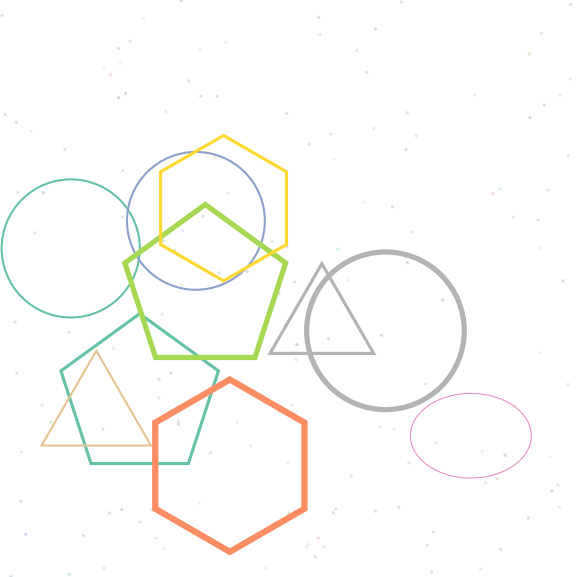[{"shape": "circle", "thickness": 1, "radius": 0.6, "center": [0.123, 0.569]}, {"shape": "pentagon", "thickness": 1.5, "radius": 0.72, "center": [0.242, 0.313]}, {"shape": "hexagon", "thickness": 3, "radius": 0.75, "center": [0.398, 0.193]}, {"shape": "circle", "thickness": 1, "radius": 0.6, "center": [0.339, 0.617]}, {"shape": "oval", "thickness": 0.5, "radius": 0.52, "center": [0.815, 0.245]}, {"shape": "pentagon", "thickness": 2.5, "radius": 0.73, "center": [0.355, 0.499]}, {"shape": "hexagon", "thickness": 1.5, "radius": 0.63, "center": [0.387, 0.639]}, {"shape": "triangle", "thickness": 1, "radius": 0.55, "center": [0.167, 0.282]}, {"shape": "circle", "thickness": 2.5, "radius": 0.68, "center": [0.667, 0.426]}, {"shape": "triangle", "thickness": 1.5, "radius": 0.52, "center": [0.557, 0.439]}]